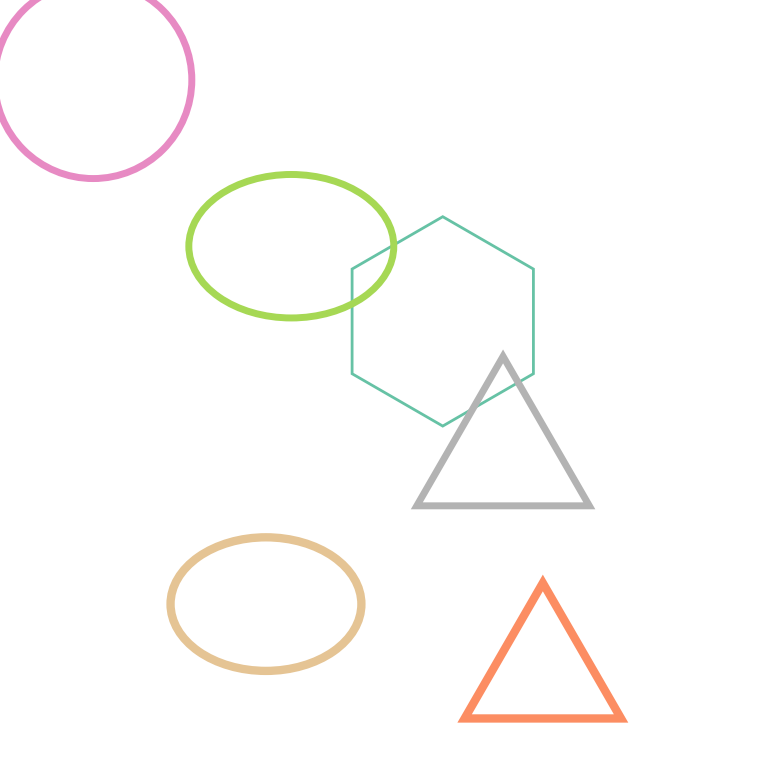[{"shape": "hexagon", "thickness": 1, "radius": 0.68, "center": [0.575, 0.583]}, {"shape": "triangle", "thickness": 3, "radius": 0.59, "center": [0.705, 0.126]}, {"shape": "circle", "thickness": 2.5, "radius": 0.64, "center": [0.121, 0.896]}, {"shape": "oval", "thickness": 2.5, "radius": 0.67, "center": [0.378, 0.68]}, {"shape": "oval", "thickness": 3, "radius": 0.62, "center": [0.345, 0.215]}, {"shape": "triangle", "thickness": 2.5, "radius": 0.65, "center": [0.653, 0.408]}]